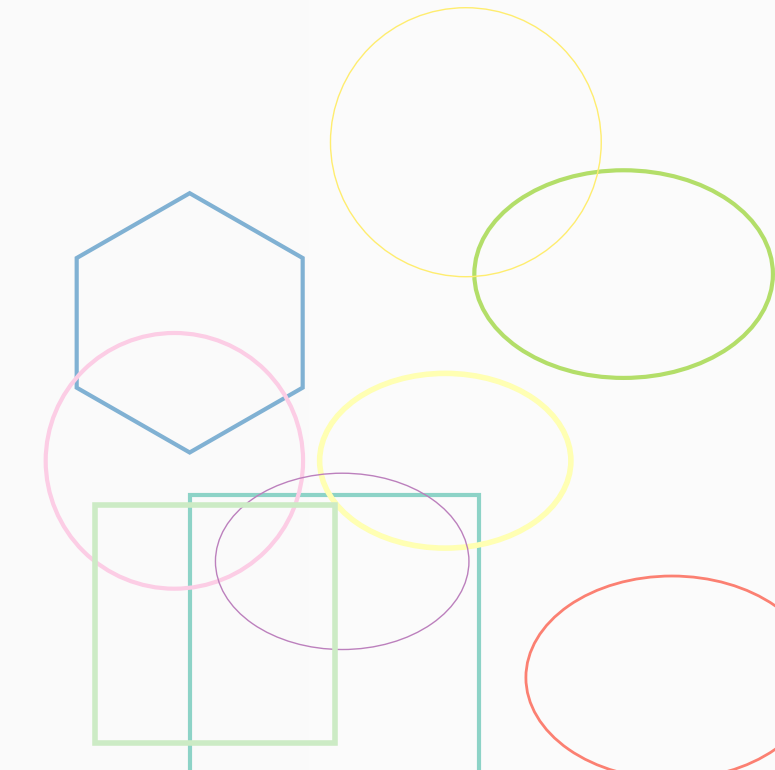[{"shape": "square", "thickness": 1.5, "radius": 0.93, "center": [0.431, 0.17]}, {"shape": "oval", "thickness": 2, "radius": 0.81, "center": [0.575, 0.402]}, {"shape": "oval", "thickness": 1, "radius": 0.94, "center": [0.867, 0.12]}, {"shape": "hexagon", "thickness": 1.5, "radius": 0.84, "center": [0.245, 0.581]}, {"shape": "oval", "thickness": 1.5, "radius": 0.96, "center": [0.805, 0.644]}, {"shape": "circle", "thickness": 1.5, "radius": 0.83, "center": [0.225, 0.402]}, {"shape": "oval", "thickness": 0.5, "radius": 0.82, "center": [0.442, 0.271]}, {"shape": "square", "thickness": 2, "radius": 0.77, "center": [0.278, 0.189]}, {"shape": "circle", "thickness": 0.5, "radius": 0.87, "center": [0.601, 0.815]}]